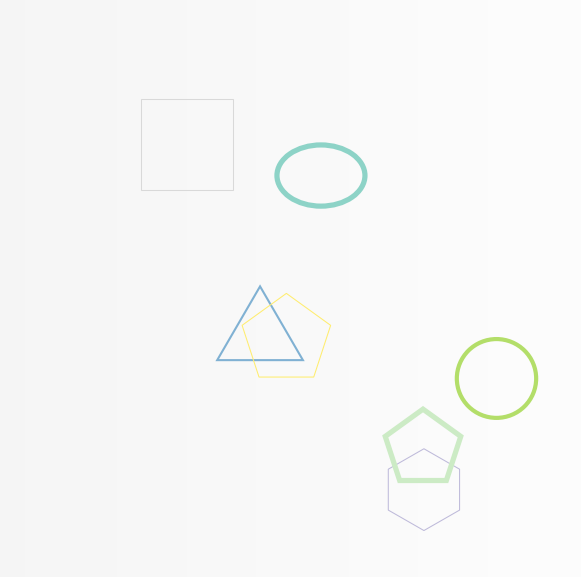[{"shape": "oval", "thickness": 2.5, "radius": 0.38, "center": [0.552, 0.695]}, {"shape": "hexagon", "thickness": 0.5, "radius": 0.35, "center": [0.729, 0.151]}, {"shape": "triangle", "thickness": 1, "radius": 0.43, "center": [0.447, 0.418]}, {"shape": "circle", "thickness": 2, "radius": 0.34, "center": [0.854, 0.344]}, {"shape": "square", "thickness": 0.5, "radius": 0.39, "center": [0.322, 0.749]}, {"shape": "pentagon", "thickness": 2.5, "radius": 0.34, "center": [0.728, 0.222]}, {"shape": "pentagon", "thickness": 0.5, "radius": 0.4, "center": [0.493, 0.411]}]